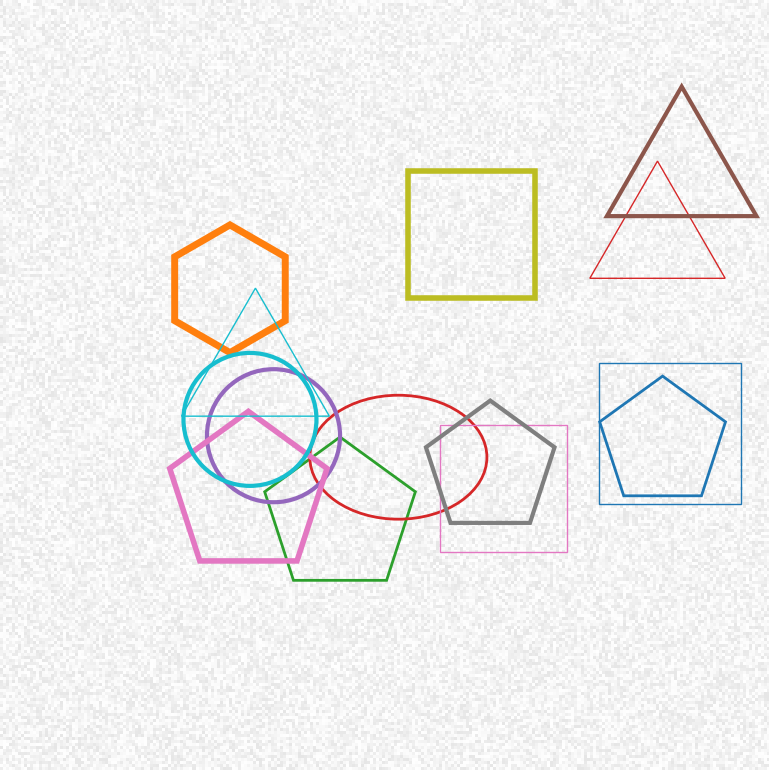[{"shape": "square", "thickness": 0.5, "radius": 0.46, "center": [0.87, 0.437]}, {"shape": "pentagon", "thickness": 1, "radius": 0.43, "center": [0.861, 0.426]}, {"shape": "hexagon", "thickness": 2.5, "radius": 0.41, "center": [0.299, 0.625]}, {"shape": "pentagon", "thickness": 1, "radius": 0.51, "center": [0.442, 0.33]}, {"shape": "oval", "thickness": 1, "radius": 0.57, "center": [0.517, 0.406]}, {"shape": "triangle", "thickness": 0.5, "radius": 0.51, "center": [0.854, 0.689]}, {"shape": "circle", "thickness": 1.5, "radius": 0.43, "center": [0.355, 0.434]}, {"shape": "triangle", "thickness": 1.5, "radius": 0.56, "center": [0.885, 0.775]}, {"shape": "pentagon", "thickness": 2, "radius": 0.54, "center": [0.323, 0.358]}, {"shape": "square", "thickness": 0.5, "radius": 0.41, "center": [0.654, 0.366]}, {"shape": "pentagon", "thickness": 1.5, "radius": 0.44, "center": [0.637, 0.392]}, {"shape": "square", "thickness": 2, "radius": 0.41, "center": [0.612, 0.696]}, {"shape": "triangle", "thickness": 0.5, "radius": 0.55, "center": [0.332, 0.515]}, {"shape": "circle", "thickness": 1.5, "radius": 0.43, "center": [0.325, 0.455]}]